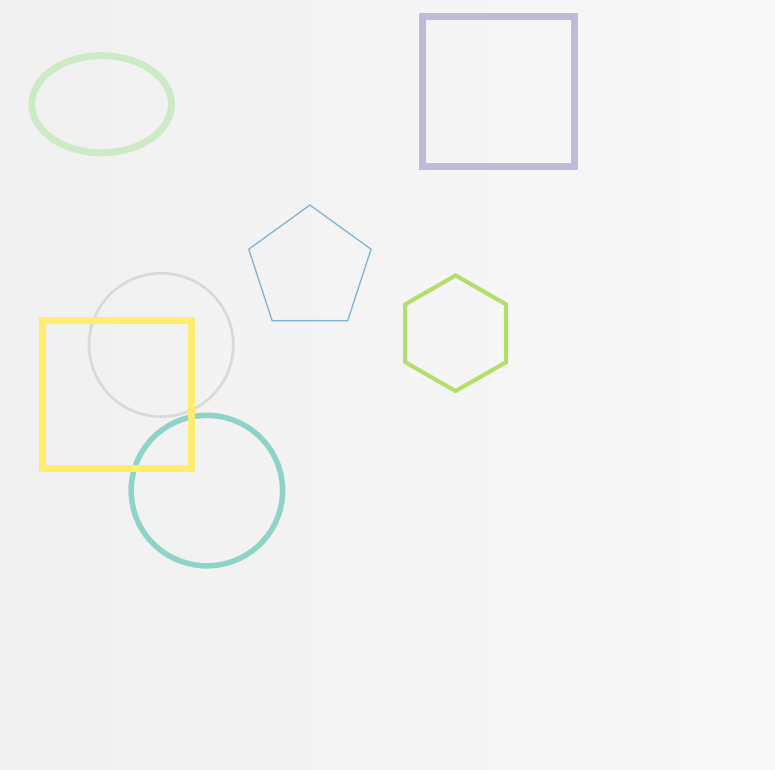[{"shape": "circle", "thickness": 2, "radius": 0.49, "center": [0.267, 0.363]}, {"shape": "square", "thickness": 2.5, "radius": 0.49, "center": [0.643, 0.882]}, {"shape": "pentagon", "thickness": 0.5, "radius": 0.41, "center": [0.4, 0.651]}, {"shape": "hexagon", "thickness": 1.5, "radius": 0.38, "center": [0.588, 0.567]}, {"shape": "circle", "thickness": 1, "radius": 0.47, "center": [0.208, 0.552]}, {"shape": "oval", "thickness": 2.5, "radius": 0.45, "center": [0.131, 0.865]}, {"shape": "square", "thickness": 2.5, "radius": 0.48, "center": [0.15, 0.488]}]